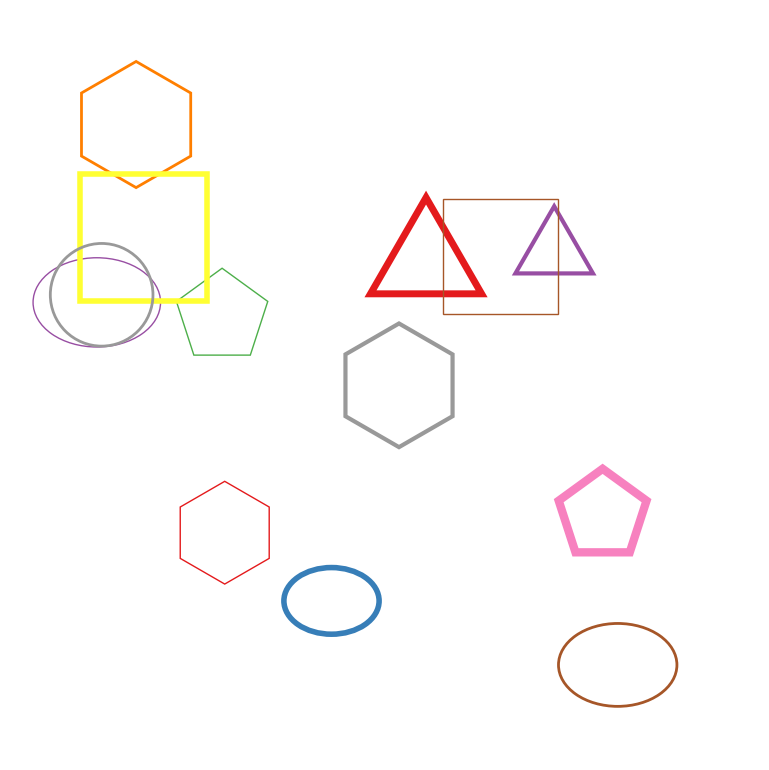[{"shape": "hexagon", "thickness": 0.5, "radius": 0.33, "center": [0.292, 0.308]}, {"shape": "triangle", "thickness": 2.5, "radius": 0.42, "center": [0.553, 0.66]}, {"shape": "oval", "thickness": 2, "radius": 0.31, "center": [0.431, 0.22]}, {"shape": "pentagon", "thickness": 0.5, "radius": 0.31, "center": [0.288, 0.589]}, {"shape": "triangle", "thickness": 1.5, "radius": 0.29, "center": [0.72, 0.674]}, {"shape": "oval", "thickness": 0.5, "radius": 0.41, "center": [0.126, 0.607]}, {"shape": "hexagon", "thickness": 1, "radius": 0.41, "center": [0.177, 0.838]}, {"shape": "square", "thickness": 2, "radius": 0.41, "center": [0.186, 0.691]}, {"shape": "oval", "thickness": 1, "radius": 0.38, "center": [0.802, 0.136]}, {"shape": "square", "thickness": 0.5, "radius": 0.37, "center": [0.65, 0.667]}, {"shape": "pentagon", "thickness": 3, "radius": 0.3, "center": [0.783, 0.331]}, {"shape": "circle", "thickness": 1, "radius": 0.33, "center": [0.132, 0.617]}, {"shape": "hexagon", "thickness": 1.5, "radius": 0.4, "center": [0.518, 0.5]}]